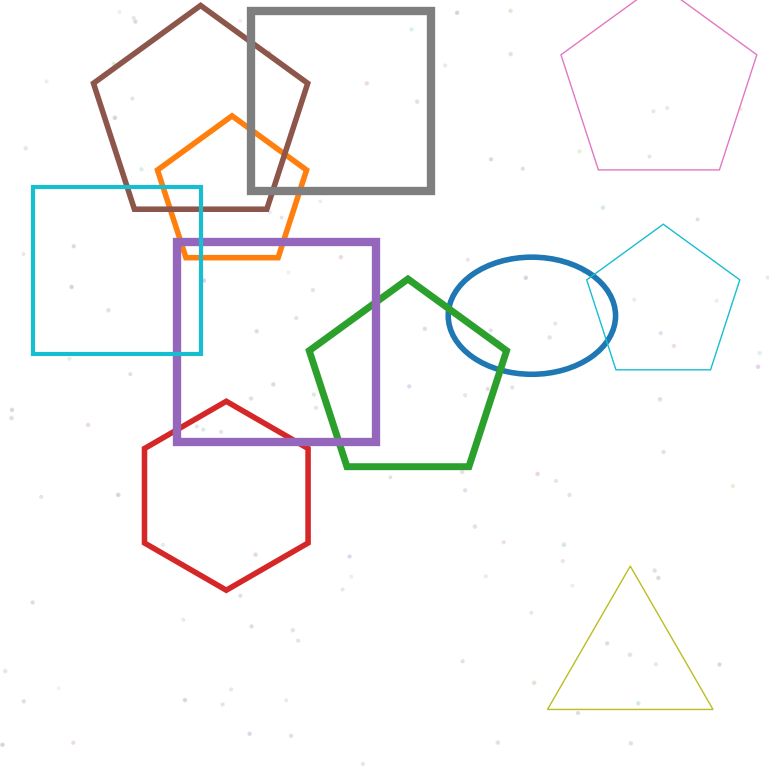[{"shape": "oval", "thickness": 2, "radius": 0.54, "center": [0.691, 0.59]}, {"shape": "pentagon", "thickness": 2, "radius": 0.51, "center": [0.301, 0.748]}, {"shape": "pentagon", "thickness": 2.5, "radius": 0.67, "center": [0.53, 0.503]}, {"shape": "hexagon", "thickness": 2, "radius": 0.61, "center": [0.294, 0.356]}, {"shape": "square", "thickness": 3, "radius": 0.65, "center": [0.359, 0.556]}, {"shape": "pentagon", "thickness": 2, "radius": 0.73, "center": [0.261, 0.847]}, {"shape": "pentagon", "thickness": 0.5, "radius": 0.67, "center": [0.856, 0.888]}, {"shape": "square", "thickness": 3, "radius": 0.59, "center": [0.443, 0.869]}, {"shape": "triangle", "thickness": 0.5, "radius": 0.62, "center": [0.819, 0.141]}, {"shape": "pentagon", "thickness": 0.5, "radius": 0.52, "center": [0.861, 0.604]}, {"shape": "square", "thickness": 1.5, "radius": 0.54, "center": [0.152, 0.649]}]